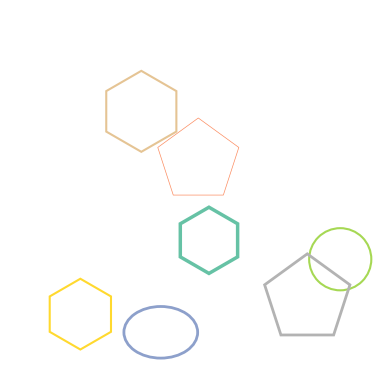[{"shape": "hexagon", "thickness": 2.5, "radius": 0.43, "center": [0.543, 0.376]}, {"shape": "pentagon", "thickness": 0.5, "radius": 0.55, "center": [0.515, 0.583]}, {"shape": "oval", "thickness": 2, "radius": 0.48, "center": [0.418, 0.137]}, {"shape": "circle", "thickness": 1.5, "radius": 0.4, "center": [0.884, 0.327]}, {"shape": "hexagon", "thickness": 1.5, "radius": 0.46, "center": [0.209, 0.184]}, {"shape": "hexagon", "thickness": 1.5, "radius": 0.53, "center": [0.367, 0.711]}, {"shape": "pentagon", "thickness": 2, "radius": 0.58, "center": [0.798, 0.224]}]